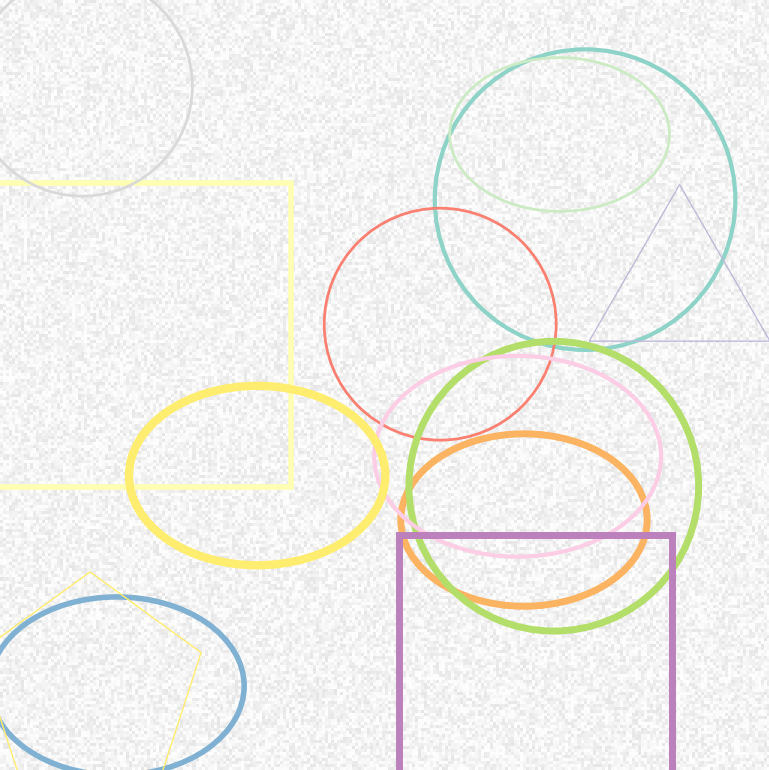[{"shape": "circle", "thickness": 1.5, "radius": 0.98, "center": [0.76, 0.741]}, {"shape": "square", "thickness": 2, "radius": 0.99, "center": [0.18, 0.565]}, {"shape": "triangle", "thickness": 0.5, "radius": 0.68, "center": [0.883, 0.625]}, {"shape": "circle", "thickness": 1, "radius": 0.75, "center": [0.572, 0.579]}, {"shape": "oval", "thickness": 2, "radius": 0.83, "center": [0.152, 0.109]}, {"shape": "oval", "thickness": 2.5, "radius": 0.8, "center": [0.681, 0.325]}, {"shape": "circle", "thickness": 2.5, "radius": 0.94, "center": [0.719, 0.369]}, {"shape": "oval", "thickness": 1.5, "radius": 0.93, "center": [0.672, 0.407]}, {"shape": "circle", "thickness": 1, "radius": 0.72, "center": [0.107, 0.888]}, {"shape": "square", "thickness": 2.5, "radius": 0.89, "center": [0.695, 0.128]}, {"shape": "oval", "thickness": 1, "radius": 0.71, "center": [0.727, 0.825]}, {"shape": "oval", "thickness": 3, "radius": 0.83, "center": [0.334, 0.382]}, {"shape": "pentagon", "thickness": 0.5, "radius": 0.76, "center": [0.117, 0.106]}]